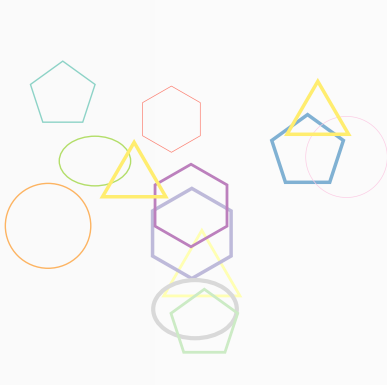[{"shape": "pentagon", "thickness": 1, "radius": 0.44, "center": [0.162, 0.754]}, {"shape": "triangle", "thickness": 2, "radius": 0.57, "center": [0.521, 0.288]}, {"shape": "hexagon", "thickness": 2.5, "radius": 0.59, "center": [0.495, 0.394]}, {"shape": "hexagon", "thickness": 0.5, "radius": 0.43, "center": [0.442, 0.69]}, {"shape": "pentagon", "thickness": 2.5, "radius": 0.49, "center": [0.794, 0.605]}, {"shape": "circle", "thickness": 1, "radius": 0.55, "center": [0.124, 0.413]}, {"shape": "oval", "thickness": 1, "radius": 0.46, "center": [0.245, 0.582]}, {"shape": "circle", "thickness": 0.5, "radius": 0.53, "center": [0.894, 0.592]}, {"shape": "oval", "thickness": 3, "radius": 0.54, "center": [0.503, 0.197]}, {"shape": "hexagon", "thickness": 2, "radius": 0.54, "center": [0.493, 0.466]}, {"shape": "pentagon", "thickness": 2, "radius": 0.45, "center": [0.527, 0.158]}, {"shape": "triangle", "thickness": 2.5, "radius": 0.46, "center": [0.82, 0.697]}, {"shape": "triangle", "thickness": 2.5, "radius": 0.47, "center": [0.346, 0.536]}]